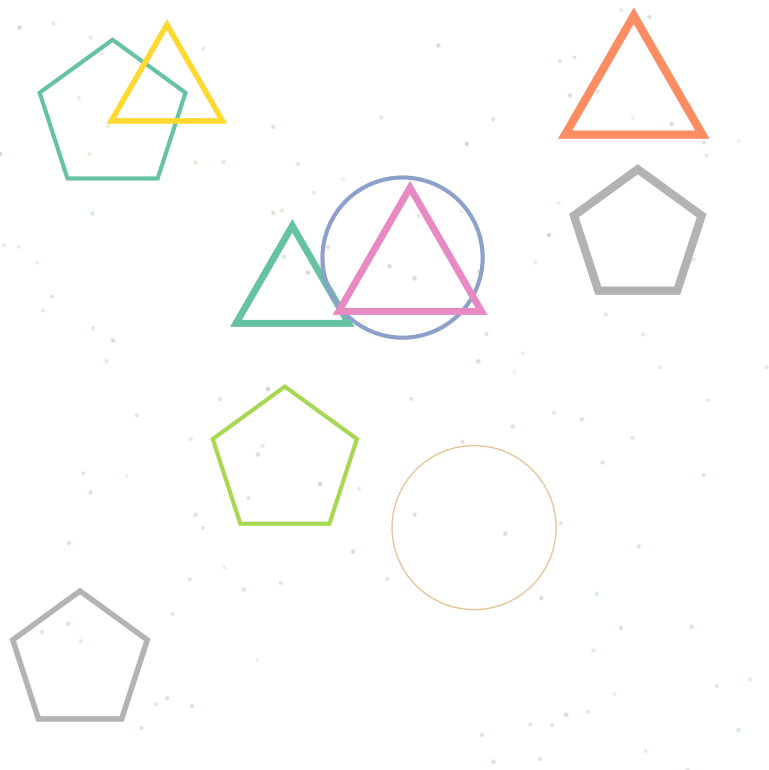[{"shape": "pentagon", "thickness": 1.5, "radius": 0.5, "center": [0.146, 0.849]}, {"shape": "triangle", "thickness": 2.5, "radius": 0.42, "center": [0.38, 0.622]}, {"shape": "triangle", "thickness": 3, "radius": 0.51, "center": [0.823, 0.877]}, {"shape": "circle", "thickness": 1.5, "radius": 0.52, "center": [0.523, 0.665]}, {"shape": "triangle", "thickness": 2.5, "radius": 0.54, "center": [0.533, 0.649]}, {"shape": "pentagon", "thickness": 1.5, "radius": 0.49, "center": [0.37, 0.399]}, {"shape": "triangle", "thickness": 2, "radius": 0.42, "center": [0.217, 0.885]}, {"shape": "circle", "thickness": 0.5, "radius": 0.53, "center": [0.616, 0.315]}, {"shape": "pentagon", "thickness": 2, "radius": 0.46, "center": [0.104, 0.141]}, {"shape": "pentagon", "thickness": 3, "radius": 0.44, "center": [0.828, 0.693]}]